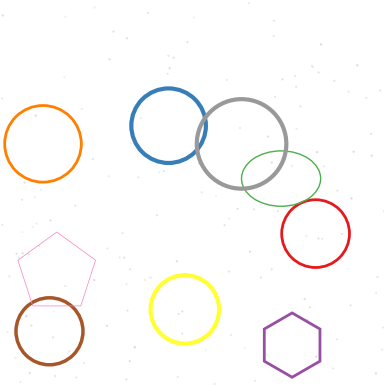[{"shape": "circle", "thickness": 2, "radius": 0.44, "center": [0.82, 0.393]}, {"shape": "circle", "thickness": 3, "radius": 0.48, "center": [0.438, 0.674]}, {"shape": "oval", "thickness": 1, "radius": 0.51, "center": [0.73, 0.536]}, {"shape": "hexagon", "thickness": 2, "radius": 0.42, "center": [0.759, 0.104]}, {"shape": "circle", "thickness": 2, "radius": 0.5, "center": [0.112, 0.626]}, {"shape": "circle", "thickness": 3, "radius": 0.44, "center": [0.48, 0.196]}, {"shape": "circle", "thickness": 2.5, "radius": 0.44, "center": [0.129, 0.139]}, {"shape": "pentagon", "thickness": 0.5, "radius": 0.53, "center": [0.147, 0.291]}, {"shape": "circle", "thickness": 3, "radius": 0.58, "center": [0.627, 0.626]}]